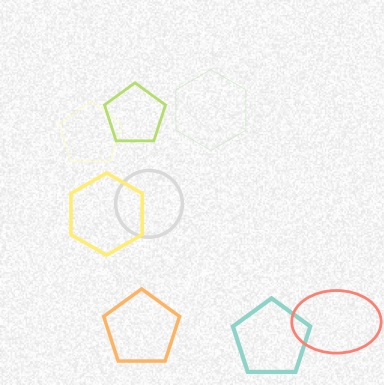[{"shape": "pentagon", "thickness": 3, "radius": 0.53, "center": [0.705, 0.12]}, {"shape": "pentagon", "thickness": 0.5, "radius": 0.43, "center": [0.235, 0.651]}, {"shape": "oval", "thickness": 2, "radius": 0.58, "center": [0.874, 0.164]}, {"shape": "pentagon", "thickness": 2.5, "radius": 0.52, "center": [0.368, 0.146]}, {"shape": "pentagon", "thickness": 2, "radius": 0.42, "center": [0.351, 0.702]}, {"shape": "circle", "thickness": 2.5, "radius": 0.43, "center": [0.387, 0.471]}, {"shape": "hexagon", "thickness": 0.5, "radius": 0.52, "center": [0.548, 0.714]}, {"shape": "hexagon", "thickness": 2.5, "radius": 0.53, "center": [0.277, 0.444]}]